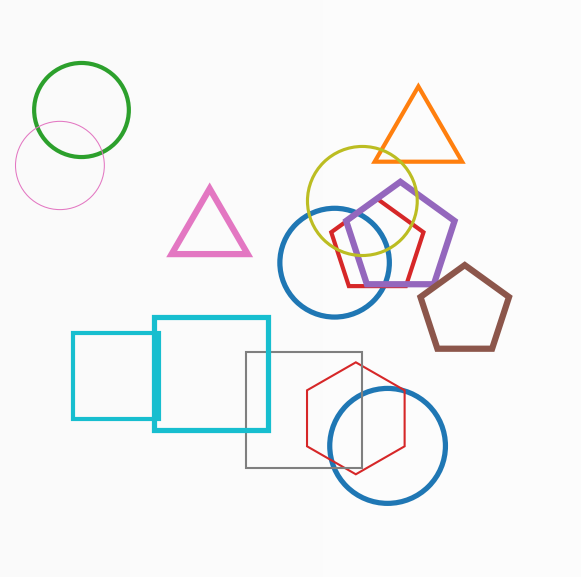[{"shape": "circle", "thickness": 2.5, "radius": 0.5, "center": [0.667, 0.227]}, {"shape": "circle", "thickness": 2.5, "radius": 0.47, "center": [0.576, 0.544]}, {"shape": "triangle", "thickness": 2, "radius": 0.43, "center": [0.72, 0.763]}, {"shape": "circle", "thickness": 2, "radius": 0.41, "center": [0.14, 0.809]}, {"shape": "hexagon", "thickness": 1, "radius": 0.48, "center": [0.612, 0.275]}, {"shape": "pentagon", "thickness": 2, "radius": 0.42, "center": [0.649, 0.571]}, {"shape": "pentagon", "thickness": 3, "radius": 0.49, "center": [0.689, 0.586]}, {"shape": "pentagon", "thickness": 3, "radius": 0.4, "center": [0.8, 0.46]}, {"shape": "triangle", "thickness": 3, "radius": 0.38, "center": [0.361, 0.597]}, {"shape": "circle", "thickness": 0.5, "radius": 0.38, "center": [0.103, 0.713]}, {"shape": "square", "thickness": 1, "radius": 0.5, "center": [0.523, 0.289]}, {"shape": "circle", "thickness": 1.5, "radius": 0.47, "center": [0.623, 0.651]}, {"shape": "square", "thickness": 2, "radius": 0.37, "center": [0.2, 0.347]}, {"shape": "square", "thickness": 2.5, "radius": 0.49, "center": [0.363, 0.352]}]